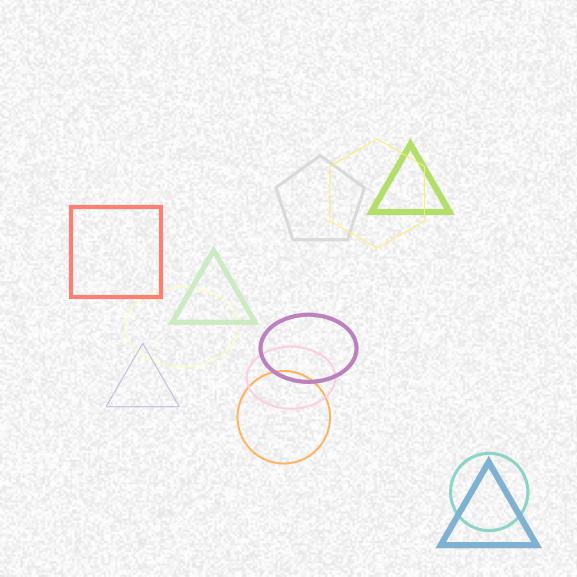[{"shape": "circle", "thickness": 1.5, "radius": 0.33, "center": [0.847, 0.147]}, {"shape": "oval", "thickness": 0.5, "radius": 0.49, "center": [0.315, 0.433]}, {"shape": "triangle", "thickness": 0.5, "radius": 0.37, "center": [0.247, 0.331]}, {"shape": "square", "thickness": 2, "radius": 0.39, "center": [0.201, 0.563]}, {"shape": "triangle", "thickness": 3, "radius": 0.48, "center": [0.846, 0.103]}, {"shape": "circle", "thickness": 1, "radius": 0.4, "center": [0.491, 0.277]}, {"shape": "triangle", "thickness": 3, "radius": 0.39, "center": [0.711, 0.671]}, {"shape": "oval", "thickness": 1, "radius": 0.38, "center": [0.504, 0.345]}, {"shape": "pentagon", "thickness": 1.5, "radius": 0.4, "center": [0.554, 0.649]}, {"shape": "oval", "thickness": 2, "radius": 0.42, "center": [0.534, 0.396]}, {"shape": "triangle", "thickness": 2.5, "radius": 0.41, "center": [0.37, 0.482]}, {"shape": "hexagon", "thickness": 0.5, "radius": 0.47, "center": [0.653, 0.664]}]